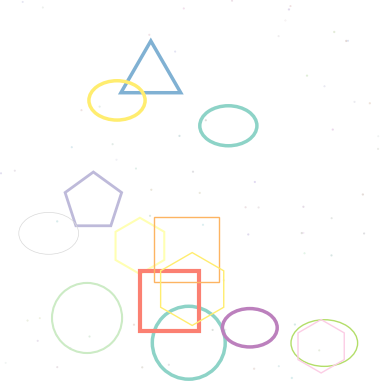[{"shape": "circle", "thickness": 2.5, "radius": 0.47, "center": [0.49, 0.11]}, {"shape": "oval", "thickness": 2.5, "radius": 0.37, "center": [0.593, 0.673]}, {"shape": "hexagon", "thickness": 1.5, "radius": 0.37, "center": [0.363, 0.361]}, {"shape": "pentagon", "thickness": 2, "radius": 0.39, "center": [0.243, 0.476]}, {"shape": "square", "thickness": 3, "radius": 0.39, "center": [0.44, 0.218]}, {"shape": "triangle", "thickness": 2.5, "radius": 0.45, "center": [0.392, 0.804]}, {"shape": "square", "thickness": 1, "radius": 0.42, "center": [0.485, 0.351]}, {"shape": "oval", "thickness": 1, "radius": 0.43, "center": [0.842, 0.109]}, {"shape": "hexagon", "thickness": 1, "radius": 0.35, "center": [0.834, 0.101]}, {"shape": "oval", "thickness": 0.5, "radius": 0.39, "center": [0.127, 0.394]}, {"shape": "oval", "thickness": 2.5, "radius": 0.36, "center": [0.649, 0.149]}, {"shape": "circle", "thickness": 1.5, "radius": 0.46, "center": [0.226, 0.174]}, {"shape": "oval", "thickness": 2.5, "radius": 0.36, "center": [0.304, 0.739]}, {"shape": "hexagon", "thickness": 1, "radius": 0.47, "center": [0.499, 0.249]}]